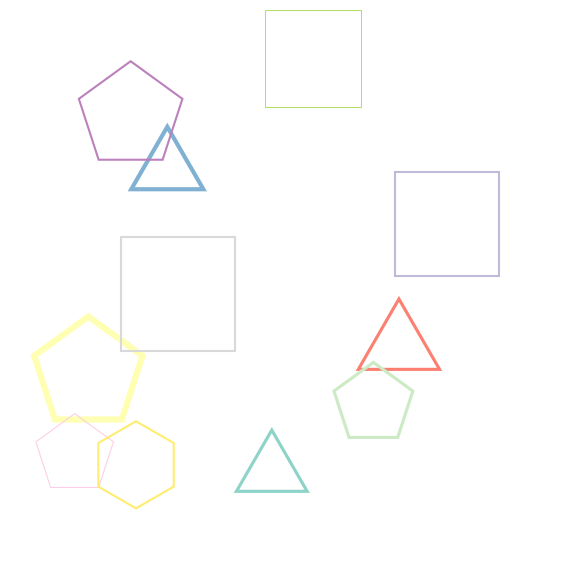[{"shape": "triangle", "thickness": 1.5, "radius": 0.35, "center": [0.471, 0.184]}, {"shape": "pentagon", "thickness": 3, "radius": 0.49, "center": [0.153, 0.353]}, {"shape": "square", "thickness": 1, "radius": 0.45, "center": [0.774, 0.612]}, {"shape": "triangle", "thickness": 1.5, "radius": 0.41, "center": [0.691, 0.4]}, {"shape": "triangle", "thickness": 2, "radius": 0.36, "center": [0.29, 0.707]}, {"shape": "square", "thickness": 0.5, "radius": 0.42, "center": [0.542, 0.898]}, {"shape": "pentagon", "thickness": 0.5, "radius": 0.35, "center": [0.129, 0.212]}, {"shape": "square", "thickness": 1, "radius": 0.49, "center": [0.309, 0.489]}, {"shape": "pentagon", "thickness": 1, "radius": 0.47, "center": [0.226, 0.799]}, {"shape": "pentagon", "thickness": 1.5, "radius": 0.36, "center": [0.647, 0.3]}, {"shape": "hexagon", "thickness": 1, "radius": 0.38, "center": [0.236, 0.194]}]